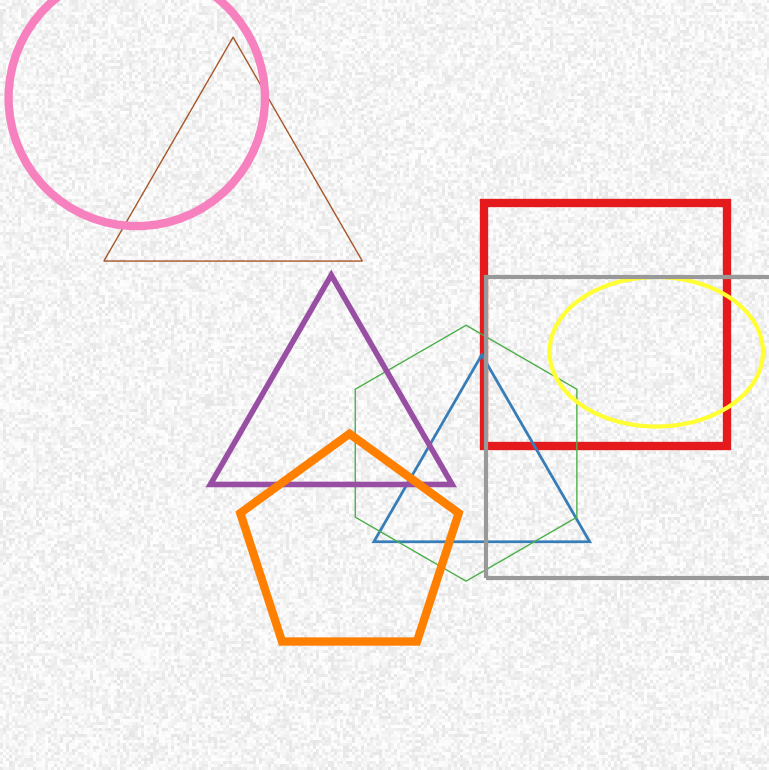[{"shape": "square", "thickness": 3, "radius": 0.79, "center": [0.786, 0.579]}, {"shape": "triangle", "thickness": 1, "radius": 0.81, "center": [0.626, 0.377]}, {"shape": "hexagon", "thickness": 0.5, "radius": 0.83, "center": [0.605, 0.411]}, {"shape": "triangle", "thickness": 2, "radius": 0.91, "center": [0.43, 0.461]}, {"shape": "pentagon", "thickness": 3, "radius": 0.75, "center": [0.454, 0.288]}, {"shape": "oval", "thickness": 1.5, "radius": 0.69, "center": [0.852, 0.543]}, {"shape": "triangle", "thickness": 0.5, "radius": 0.97, "center": [0.303, 0.758]}, {"shape": "circle", "thickness": 3, "radius": 0.83, "center": [0.178, 0.873]}, {"shape": "square", "thickness": 1.5, "radius": 0.98, "center": [0.826, 0.445]}]